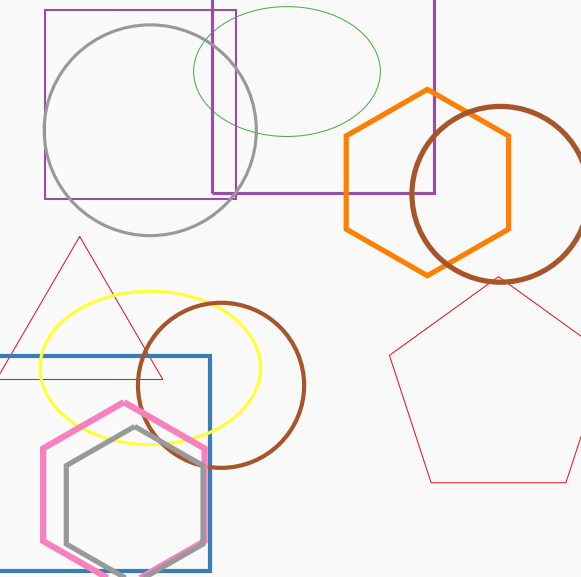[{"shape": "triangle", "thickness": 0.5, "radius": 0.83, "center": [0.137, 0.425]}, {"shape": "pentagon", "thickness": 0.5, "radius": 0.99, "center": [0.858, 0.323]}, {"shape": "square", "thickness": 2, "radius": 0.93, "center": [0.175, 0.196]}, {"shape": "oval", "thickness": 0.5, "radius": 0.8, "center": [0.494, 0.875]}, {"shape": "square", "thickness": 1, "radius": 0.82, "center": [0.242, 0.818]}, {"shape": "square", "thickness": 1.5, "radius": 0.95, "center": [0.556, 0.856]}, {"shape": "hexagon", "thickness": 2.5, "radius": 0.81, "center": [0.735, 0.683]}, {"shape": "oval", "thickness": 1.5, "radius": 0.95, "center": [0.259, 0.362]}, {"shape": "circle", "thickness": 2.5, "radius": 0.76, "center": [0.861, 0.663]}, {"shape": "circle", "thickness": 2, "radius": 0.71, "center": [0.38, 0.332]}, {"shape": "hexagon", "thickness": 3, "radius": 0.8, "center": [0.213, 0.142]}, {"shape": "circle", "thickness": 1.5, "radius": 0.91, "center": [0.259, 0.774]}, {"shape": "hexagon", "thickness": 2.5, "radius": 0.68, "center": [0.232, 0.125]}]